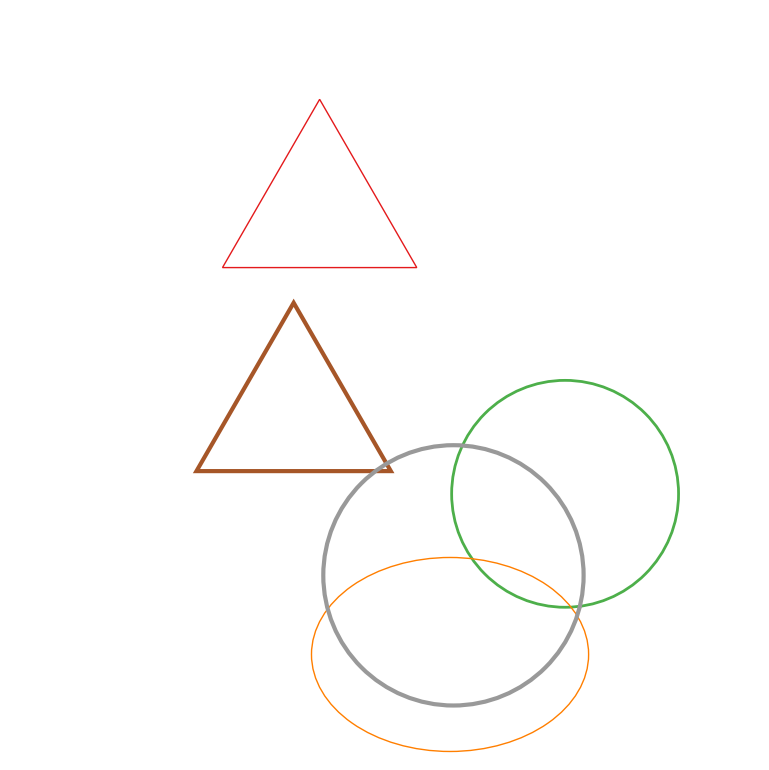[{"shape": "triangle", "thickness": 0.5, "radius": 0.73, "center": [0.415, 0.725]}, {"shape": "circle", "thickness": 1, "radius": 0.74, "center": [0.734, 0.359]}, {"shape": "oval", "thickness": 0.5, "radius": 0.9, "center": [0.584, 0.15]}, {"shape": "triangle", "thickness": 1.5, "radius": 0.73, "center": [0.381, 0.461]}, {"shape": "circle", "thickness": 1.5, "radius": 0.85, "center": [0.589, 0.253]}]